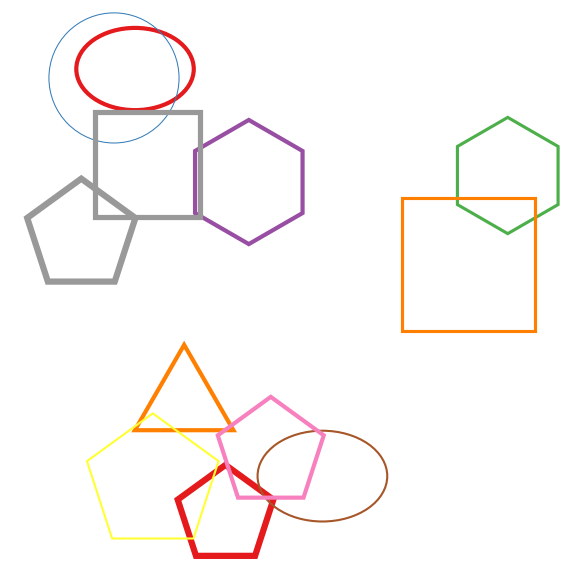[{"shape": "oval", "thickness": 2, "radius": 0.51, "center": [0.234, 0.88]}, {"shape": "pentagon", "thickness": 3, "radius": 0.44, "center": [0.391, 0.107]}, {"shape": "circle", "thickness": 0.5, "radius": 0.56, "center": [0.197, 0.864]}, {"shape": "hexagon", "thickness": 1.5, "radius": 0.5, "center": [0.879, 0.695]}, {"shape": "hexagon", "thickness": 2, "radius": 0.54, "center": [0.431, 0.684]}, {"shape": "square", "thickness": 1.5, "radius": 0.58, "center": [0.812, 0.541]}, {"shape": "triangle", "thickness": 2, "radius": 0.49, "center": [0.319, 0.303]}, {"shape": "pentagon", "thickness": 1, "radius": 0.6, "center": [0.265, 0.164]}, {"shape": "oval", "thickness": 1, "radius": 0.56, "center": [0.558, 0.175]}, {"shape": "pentagon", "thickness": 2, "radius": 0.48, "center": [0.469, 0.215]}, {"shape": "pentagon", "thickness": 3, "radius": 0.49, "center": [0.141, 0.591]}, {"shape": "square", "thickness": 2.5, "radius": 0.46, "center": [0.255, 0.714]}]